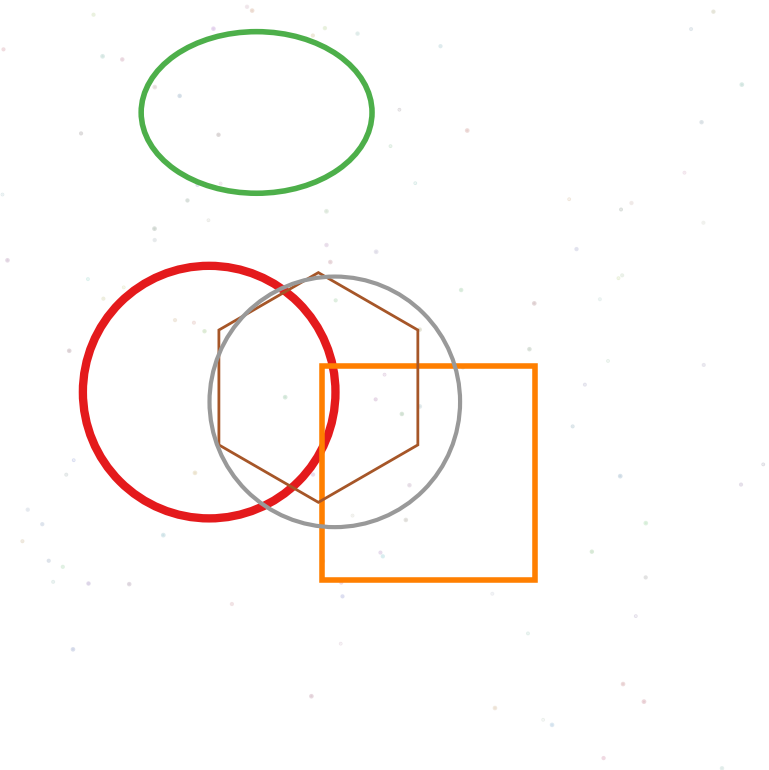[{"shape": "circle", "thickness": 3, "radius": 0.82, "center": [0.272, 0.491]}, {"shape": "oval", "thickness": 2, "radius": 0.75, "center": [0.333, 0.854]}, {"shape": "square", "thickness": 2, "radius": 0.69, "center": [0.557, 0.386]}, {"shape": "hexagon", "thickness": 1, "radius": 0.75, "center": [0.413, 0.497]}, {"shape": "circle", "thickness": 1.5, "radius": 0.81, "center": [0.435, 0.478]}]